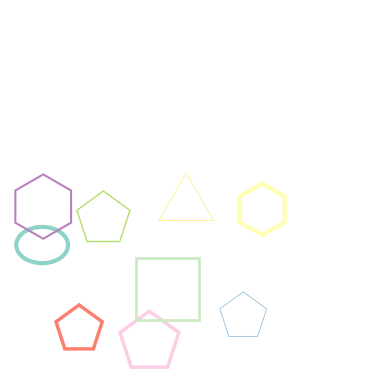[{"shape": "oval", "thickness": 3, "radius": 0.34, "center": [0.109, 0.364]}, {"shape": "hexagon", "thickness": 3, "radius": 0.33, "center": [0.681, 0.456]}, {"shape": "pentagon", "thickness": 2.5, "radius": 0.32, "center": [0.205, 0.145]}, {"shape": "pentagon", "thickness": 0.5, "radius": 0.32, "center": [0.632, 0.178]}, {"shape": "pentagon", "thickness": 1, "radius": 0.36, "center": [0.269, 0.431]}, {"shape": "pentagon", "thickness": 2.5, "radius": 0.4, "center": [0.388, 0.111]}, {"shape": "hexagon", "thickness": 1.5, "radius": 0.42, "center": [0.112, 0.463]}, {"shape": "square", "thickness": 2, "radius": 0.41, "center": [0.435, 0.249]}, {"shape": "triangle", "thickness": 0.5, "radius": 0.41, "center": [0.484, 0.469]}]